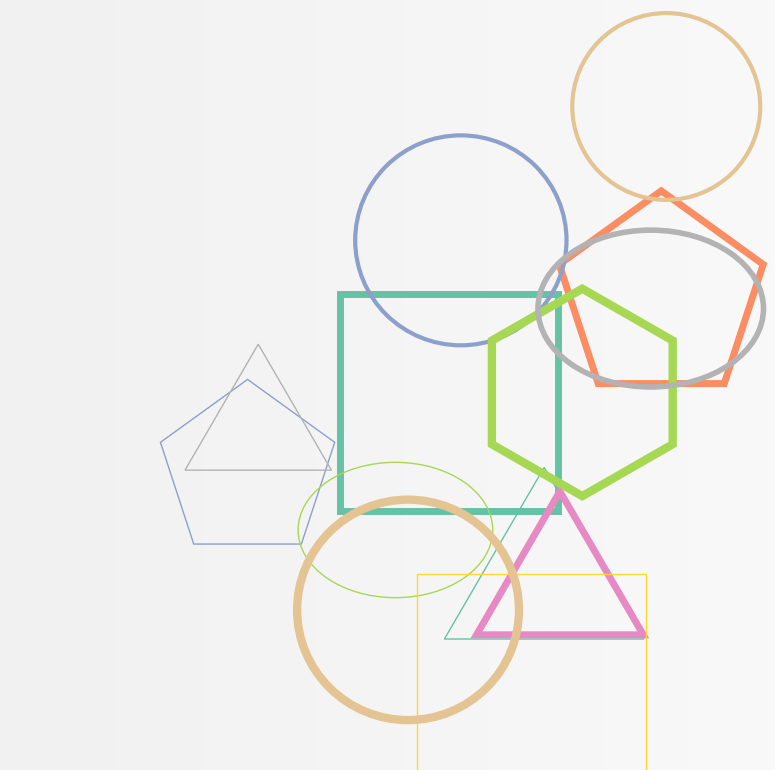[{"shape": "triangle", "thickness": 0.5, "radius": 0.74, "center": [0.702, 0.244]}, {"shape": "square", "thickness": 2.5, "radius": 0.7, "center": [0.58, 0.477]}, {"shape": "pentagon", "thickness": 2.5, "radius": 0.69, "center": [0.853, 0.614]}, {"shape": "pentagon", "thickness": 0.5, "radius": 0.59, "center": [0.319, 0.389]}, {"shape": "circle", "thickness": 1.5, "radius": 0.68, "center": [0.595, 0.688]}, {"shape": "triangle", "thickness": 2.5, "radius": 0.62, "center": [0.722, 0.238]}, {"shape": "oval", "thickness": 0.5, "radius": 0.63, "center": [0.51, 0.312]}, {"shape": "hexagon", "thickness": 3, "radius": 0.67, "center": [0.751, 0.49]}, {"shape": "square", "thickness": 0.5, "radius": 0.74, "center": [0.686, 0.107]}, {"shape": "circle", "thickness": 3, "radius": 0.72, "center": [0.527, 0.208]}, {"shape": "circle", "thickness": 1.5, "radius": 0.61, "center": [0.86, 0.862]}, {"shape": "triangle", "thickness": 0.5, "radius": 0.55, "center": [0.333, 0.444]}, {"shape": "oval", "thickness": 2, "radius": 0.73, "center": [0.84, 0.599]}]